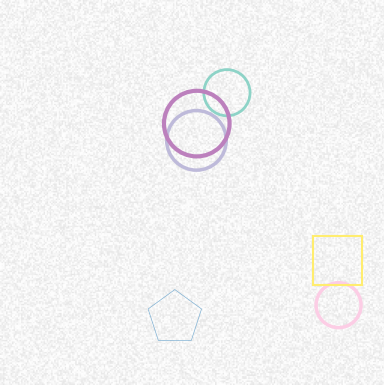[{"shape": "circle", "thickness": 2, "radius": 0.3, "center": [0.589, 0.759]}, {"shape": "circle", "thickness": 2.5, "radius": 0.39, "center": [0.51, 0.635]}, {"shape": "pentagon", "thickness": 0.5, "radius": 0.36, "center": [0.454, 0.175]}, {"shape": "circle", "thickness": 2.5, "radius": 0.29, "center": [0.879, 0.207]}, {"shape": "circle", "thickness": 3, "radius": 0.43, "center": [0.511, 0.679]}, {"shape": "square", "thickness": 1.5, "radius": 0.32, "center": [0.877, 0.324]}]